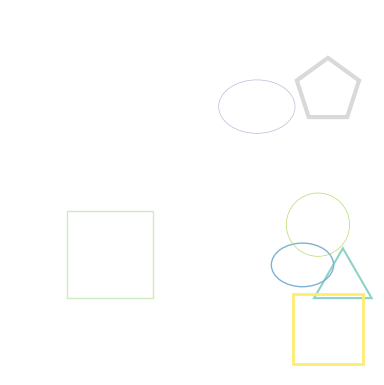[{"shape": "triangle", "thickness": 1.5, "radius": 0.43, "center": [0.891, 0.269]}, {"shape": "oval", "thickness": 0.5, "radius": 0.5, "center": [0.667, 0.723]}, {"shape": "oval", "thickness": 1, "radius": 0.4, "center": [0.786, 0.312]}, {"shape": "circle", "thickness": 0.5, "radius": 0.41, "center": [0.826, 0.416]}, {"shape": "pentagon", "thickness": 3, "radius": 0.42, "center": [0.852, 0.765]}, {"shape": "square", "thickness": 1, "radius": 0.56, "center": [0.286, 0.34]}, {"shape": "square", "thickness": 2, "radius": 0.46, "center": [0.852, 0.146]}]